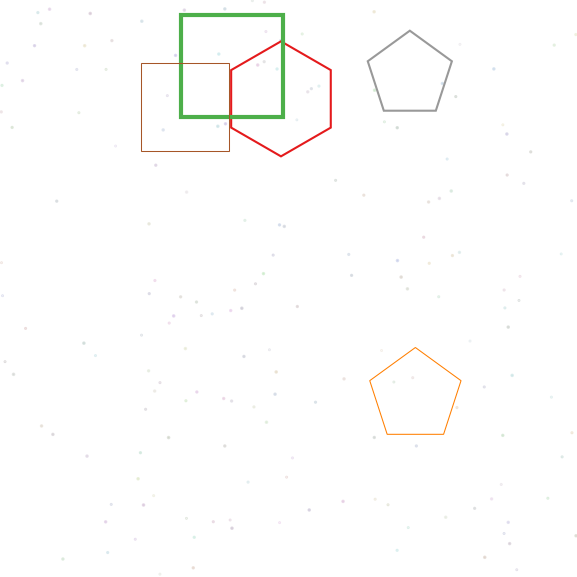[{"shape": "hexagon", "thickness": 1, "radius": 0.5, "center": [0.487, 0.828]}, {"shape": "square", "thickness": 2, "radius": 0.44, "center": [0.402, 0.885]}, {"shape": "pentagon", "thickness": 0.5, "radius": 0.42, "center": [0.719, 0.314]}, {"shape": "square", "thickness": 0.5, "radius": 0.38, "center": [0.321, 0.813]}, {"shape": "pentagon", "thickness": 1, "radius": 0.38, "center": [0.71, 0.869]}]